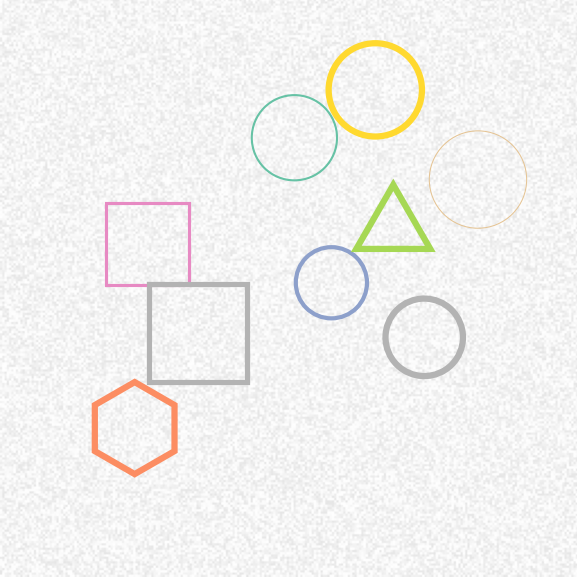[{"shape": "circle", "thickness": 1, "radius": 0.37, "center": [0.51, 0.761]}, {"shape": "hexagon", "thickness": 3, "radius": 0.4, "center": [0.233, 0.258]}, {"shape": "circle", "thickness": 2, "radius": 0.31, "center": [0.574, 0.51]}, {"shape": "square", "thickness": 1.5, "radius": 0.36, "center": [0.256, 0.577]}, {"shape": "triangle", "thickness": 3, "radius": 0.37, "center": [0.681, 0.605]}, {"shape": "circle", "thickness": 3, "radius": 0.4, "center": [0.65, 0.844]}, {"shape": "circle", "thickness": 0.5, "radius": 0.42, "center": [0.828, 0.688]}, {"shape": "square", "thickness": 2.5, "radius": 0.43, "center": [0.343, 0.423]}, {"shape": "circle", "thickness": 3, "radius": 0.34, "center": [0.735, 0.415]}]